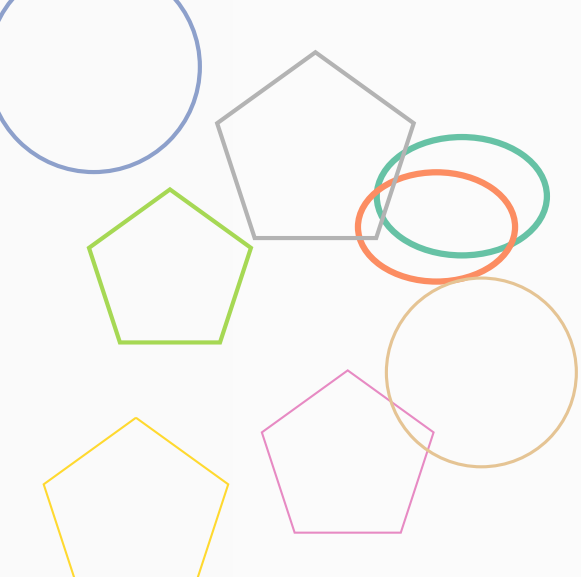[{"shape": "oval", "thickness": 3, "radius": 0.73, "center": [0.795, 0.659]}, {"shape": "oval", "thickness": 3, "radius": 0.68, "center": [0.751, 0.606]}, {"shape": "circle", "thickness": 2, "radius": 0.91, "center": [0.161, 0.884]}, {"shape": "pentagon", "thickness": 1, "radius": 0.78, "center": [0.598, 0.202]}, {"shape": "pentagon", "thickness": 2, "radius": 0.73, "center": [0.292, 0.525]}, {"shape": "pentagon", "thickness": 1, "radius": 0.83, "center": [0.234, 0.109]}, {"shape": "circle", "thickness": 1.5, "radius": 0.82, "center": [0.828, 0.354]}, {"shape": "pentagon", "thickness": 2, "radius": 0.89, "center": [0.543, 0.731]}]